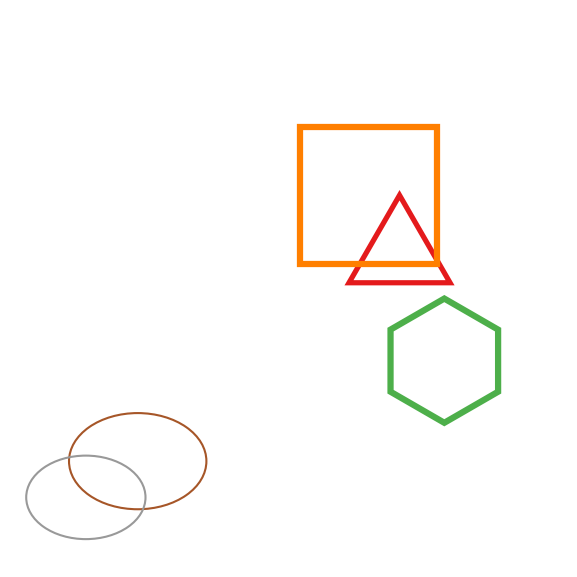[{"shape": "triangle", "thickness": 2.5, "radius": 0.51, "center": [0.692, 0.56]}, {"shape": "hexagon", "thickness": 3, "radius": 0.54, "center": [0.769, 0.375]}, {"shape": "square", "thickness": 3, "radius": 0.59, "center": [0.638, 0.661]}, {"shape": "oval", "thickness": 1, "radius": 0.59, "center": [0.238, 0.201]}, {"shape": "oval", "thickness": 1, "radius": 0.52, "center": [0.149, 0.138]}]